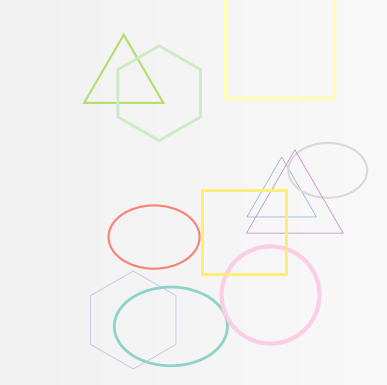[{"shape": "oval", "thickness": 2, "radius": 0.73, "center": [0.441, 0.152]}, {"shape": "square", "thickness": 2.5, "radius": 0.7, "center": [0.722, 0.887]}, {"shape": "hexagon", "thickness": 0.5, "radius": 0.64, "center": [0.344, 0.169]}, {"shape": "oval", "thickness": 1.5, "radius": 0.59, "center": [0.398, 0.384]}, {"shape": "triangle", "thickness": 0.5, "radius": 0.52, "center": [0.727, 0.488]}, {"shape": "triangle", "thickness": 1.5, "radius": 0.59, "center": [0.319, 0.792]}, {"shape": "circle", "thickness": 3, "radius": 0.63, "center": [0.698, 0.234]}, {"shape": "oval", "thickness": 1.5, "radius": 0.51, "center": [0.846, 0.558]}, {"shape": "triangle", "thickness": 0.5, "radius": 0.72, "center": [0.761, 0.467]}, {"shape": "hexagon", "thickness": 2, "radius": 0.62, "center": [0.411, 0.758]}, {"shape": "square", "thickness": 2, "radius": 0.54, "center": [0.629, 0.398]}]